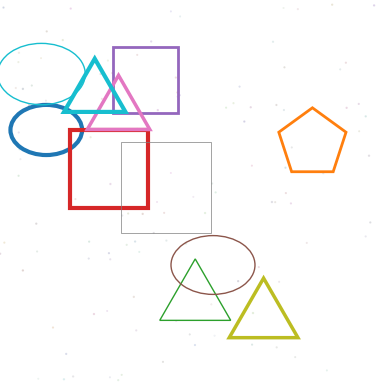[{"shape": "oval", "thickness": 3, "radius": 0.47, "center": [0.12, 0.662]}, {"shape": "pentagon", "thickness": 2, "radius": 0.46, "center": [0.811, 0.628]}, {"shape": "triangle", "thickness": 1, "radius": 0.53, "center": [0.507, 0.221]}, {"shape": "square", "thickness": 3, "radius": 0.51, "center": [0.283, 0.561]}, {"shape": "square", "thickness": 2, "radius": 0.42, "center": [0.378, 0.792]}, {"shape": "oval", "thickness": 1, "radius": 0.55, "center": [0.553, 0.312]}, {"shape": "triangle", "thickness": 2.5, "radius": 0.47, "center": [0.308, 0.711]}, {"shape": "square", "thickness": 0.5, "radius": 0.59, "center": [0.432, 0.513]}, {"shape": "triangle", "thickness": 2.5, "radius": 0.51, "center": [0.685, 0.174]}, {"shape": "triangle", "thickness": 3, "radius": 0.46, "center": [0.246, 0.755]}, {"shape": "oval", "thickness": 1, "radius": 0.57, "center": [0.108, 0.808]}]